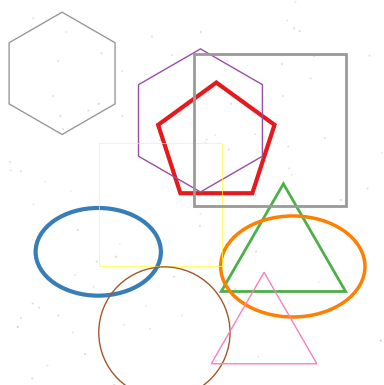[{"shape": "pentagon", "thickness": 3, "radius": 0.79, "center": [0.562, 0.627]}, {"shape": "oval", "thickness": 3, "radius": 0.81, "center": [0.255, 0.346]}, {"shape": "triangle", "thickness": 2, "radius": 0.93, "center": [0.736, 0.336]}, {"shape": "hexagon", "thickness": 1, "radius": 0.93, "center": [0.521, 0.687]}, {"shape": "oval", "thickness": 2.5, "radius": 0.94, "center": [0.761, 0.308]}, {"shape": "square", "thickness": 0.5, "radius": 0.8, "center": [0.417, 0.469]}, {"shape": "circle", "thickness": 1, "radius": 0.85, "center": [0.427, 0.136]}, {"shape": "triangle", "thickness": 1, "radius": 0.79, "center": [0.686, 0.134]}, {"shape": "hexagon", "thickness": 1, "radius": 0.79, "center": [0.161, 0.81]}, {"shape": "square", "thickness": 2, "radius": 0.98, "center": [0.701, 0.662]}]